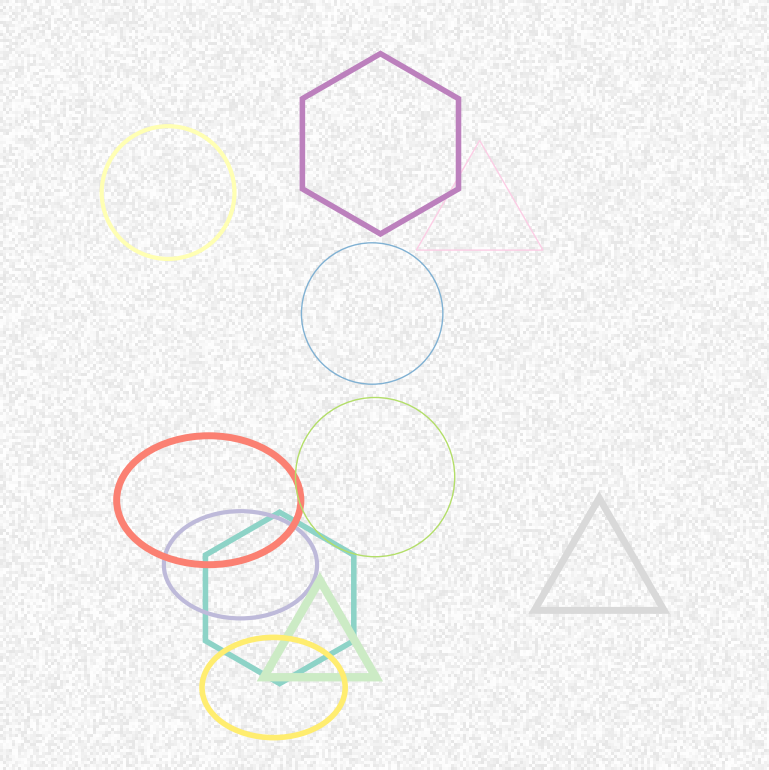[{"shape": "hexagon", "thickness": 2, "radius": 0.56, "center": [0.363, 0.223]}, {"shape": "circle", "thickness": 1.5, "radius": 0.43, "center": [0.218, 0.75]}, {"shape": "oval", "thickness": 1.5, "radius": 0.5, "center": [0.312, 0.267]}, {"shape": "oval", "thickness": 2.5, "radius": 0.6, "center": [0.271, 0.35]}, {"shape": "circle", "thickness": 0.5, "radius": 0.46, "center": [0.483, 0.593]}, {"shape": "circle", "thickness": 0.5, "radius": 0.52, "center": [0.487, 0.38]}, {"shape": "triangle", "thickness": 0.5, "radius": 0.47, "center": [0.623, 0.723]}, {"shape": "triangle", "thickness": 2.5, "radius": 0.49, "center": [0.778, 0.256]}, {"shape": "hexagon", "thickness": 2, "radius": 0.59, "center": [0.494, 0.813]}, {"shape": "triangle", "thickness": 3, "radius": 0.42, "center": [0.415, 0.162]}, {"shape": "oval", "thickness": 2, "radius": 0.46, "center": [0.355, 0.107]}]